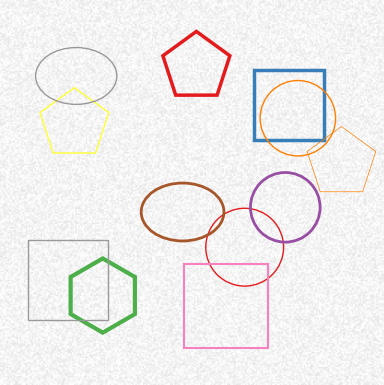[{"shape": "pentagon", "thickness": 2.5, "radius": 0.46, "center": [0.51, 0.827]}, {"shape": "circle", "thickness": 1, "radius": 0.51, "center": [0.636, 0.358]}, {"shape": "square", "thickness": 2.5, "radius": 0.46, "center": [0.75, 0.727]}, {"shape": "hexagon", "thickness": 3, "radius": 0.48, "center": [0.267, 0.232]}, {"shape": "circle", "thickness": 2, "radius": 0.45, "center": [0.741, 0.462]}, {"shape": "pentagon", "thickness": 0.5, "radius": 0.47, "center": [0.887, 0.578]}, {"shape": "circle", "thickness": 1, "radius": 0.49, "center": [0.774, 0.693]}, {"shape": "pentagon", "thickness": 1, "radius": 0.47, "center": [0.193, 0.679]}, {"shape": "oval", "thickness": 2, "radius": 0.54, "center": [0.474, 0.449]}, {"shape": "square", "thickness": 1.5, "radius": 0.55, "center": [0.586, 0.206]}, {"shape": "oval", "thickness": 1, "radius": 0.53, "center": [0.198, 0.803]}, {"shape": "square", "thickness": 1, "radius": 0.52, "center": [0.176, 0.273]}]